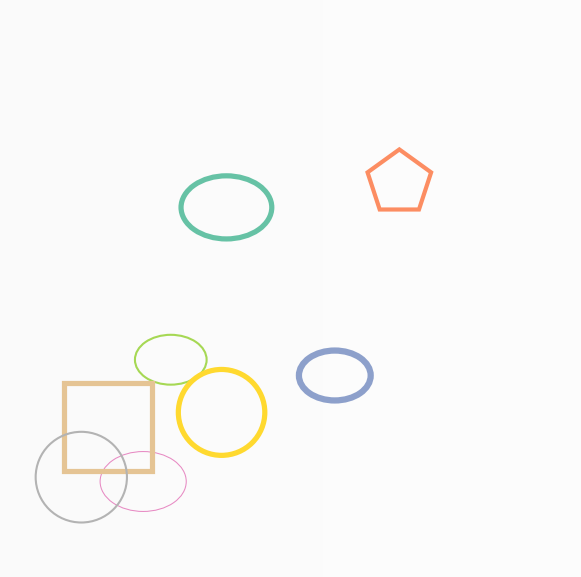[{"shape": "oval", "thickness": 2.5, "radius": 0.39, "center": [0.39, 0.64]}, {"shape": "pentagon", "thickness": 2, "radius": 0.29, "center": [0.687, 0.683]}, {"shape": "oval", "thickness": 3, "radius": 0.31, "center": [0.576, 0.349]}, {"shape": "oval", "thickness": 0.5, "radius": 0.37, "center": [0.246, 0.165]}, {"shape": "oval", "thickness": 1, "radius": 0.31, "center": [0.294, 0.376]}, {"shape": "circle", "thickness": 2.5, "radius": 0.37, "center": [0.381, 0.285]}, {"shape": "square", "thickness": 2.5, "radius": 0.38, "center": [0.186, 0.26]}, {"shape": "circle", "thickness": 1, "radius": 0.39, "center": [0.14, 0.173]}]